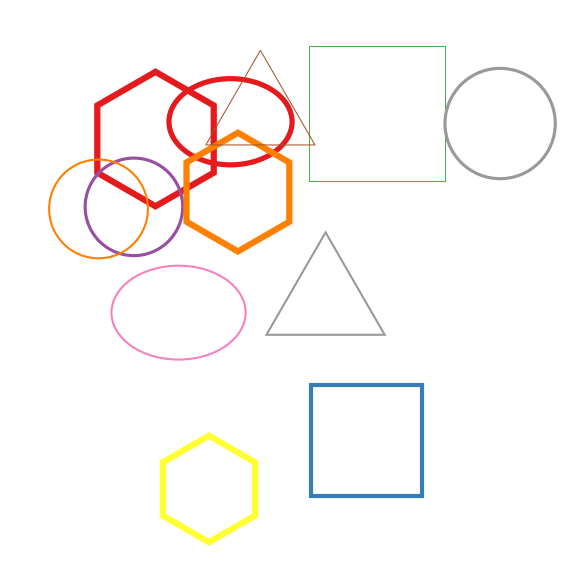[{"shape": "oval", "thickness": 2.5, "radius": 0.53, "center": [0.399, 0.788]}, {"shape": "hexagon", "thickness": 3, "radius": 0.58, "center": [0.269, 0.758]}, {"shape": "square", "thickness": 2, "radius": 0.48, "center": [0.635, 0.236]}, {"shape": "square", "thickness": 0.5, "radius": 0.59, "center": [0.653, 0.803]}, {"shape": "circle", "thickness": 1.5, "radius": 0.42, "center": [0.232, 0.641]}, {"shape": "circle", "thickness": 1, "radius": 0.43, "center": [0.171, 0.637]}, {"shape": "hexagon", "thickness": 3, "radius": 0.51, "center": [0.412, 0.666]}, {"shape": "hexagon", "thickness": 3, "radius": 0.46, "center": [0.362, 0.153]}, {"shape": "triangle", "thickness": 0.5, "radius": 0.55, "center": [0.451, 0.803]}, {"shape": "oval", "thickness": 1, "radius": 0.58, "center": [0.309, 0.458]}, {"shape": "triangle", "thickness": 1, "radius": 0.59, "center": [0.564, 0.479]}, {"shape": "circle", "thickness": 1.5, "radius": 0.48, "center": [0.866, 0.785]}]